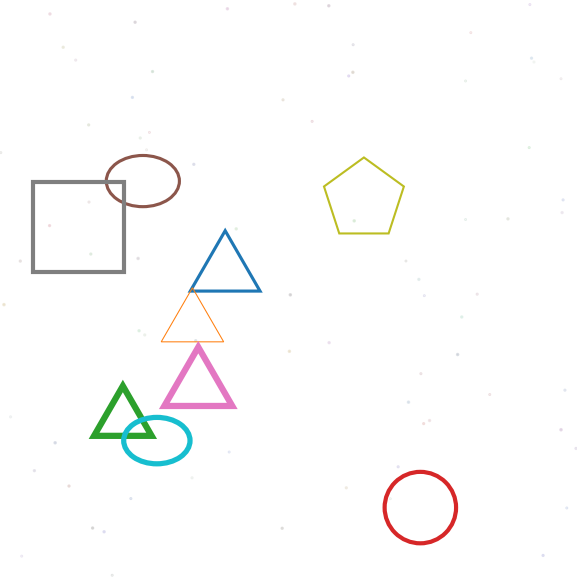[{"shape": "triangle", "thickness": 1.5, "radius": 0.35, "center": [0.39, 0.53]}, {"shape": "triangle", "thickness": 0.5, "radius": 0.31, "center": [0.333, 0.438]}, {"shape": "triangle", "thickness": 3, "radius": 0.29, "center": [0.213, 0.273]}, {"shape": "circle", "thickness": 2, "radius": 0.31, "center": [0.728, 0.12]}, {"shape": "oval", "thickness": 1.5, "radius": 0.32, "center": [0.247, 0.686]}, {"shape": "triangle", "thickness": 3, "radius": 0.34, "center": [0.343, 0.33]}, {"shape": "square", "thickness": 2, "radius": 0.39, "center": [0.136, 0.606]}, {"shape": "pentagon", "thickness": 1, "radius": 0.36, "center": [0.63, 0.654]}, {"shape": "oval", "thickness": 2.5, "radius": 0.29, "center": [0.272, 0.236]}]